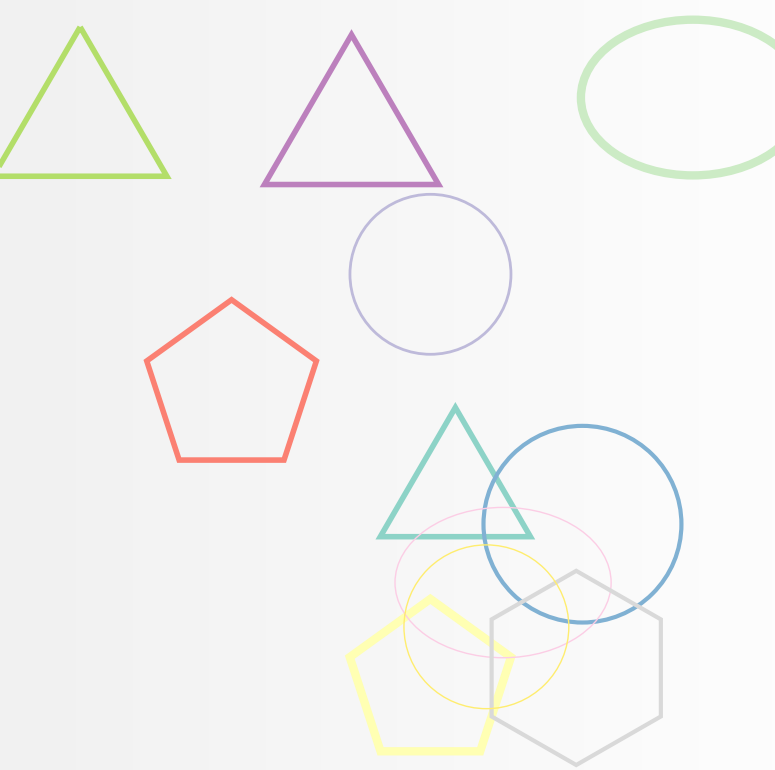[{"shape": "triangle", "thickness": 2, "radius": 0.56, "center": [0.588, 0.359]}, {"shape": "pentagon", "thickness": 3, "radius": 0.55, "center": [0.555, 0.113]}, {"shape": "circle", "thickness": 1, "radius": 0.52, "center": [0.555, 0.644]}, {"shape": "pentagon", "thickness": 2, "radius": 0.58, "center": [0.299, 0.496]}, {"shape": "circle", "thickness": 1.5, "radius": 0.64, "center": [0.752, 0.319]}, {"shape": "triangle", "thickness": 2, "radius": 0.65, "center": [0.103, 0.836]}, {"shape": "oval", "thickness": 0.5, "radius": 0.7, "center": [0.649, 0.243]}, {"shape": "hexagon", "thickness": 1.5, "radius": 0.63, "center": [0.744, 0.133]}, {"shape": "triangle", "thickness": 2, "radius": 0.65, "center": [0.454, 0.825]}, {"shape": "oval", "thickness": 3, "radius": 0.72, "center": [0.894, 0.873]}, {"shape": "circle", "thickness": 0.5, "radius": 0.53, "center": [0.628, 0.186]}]